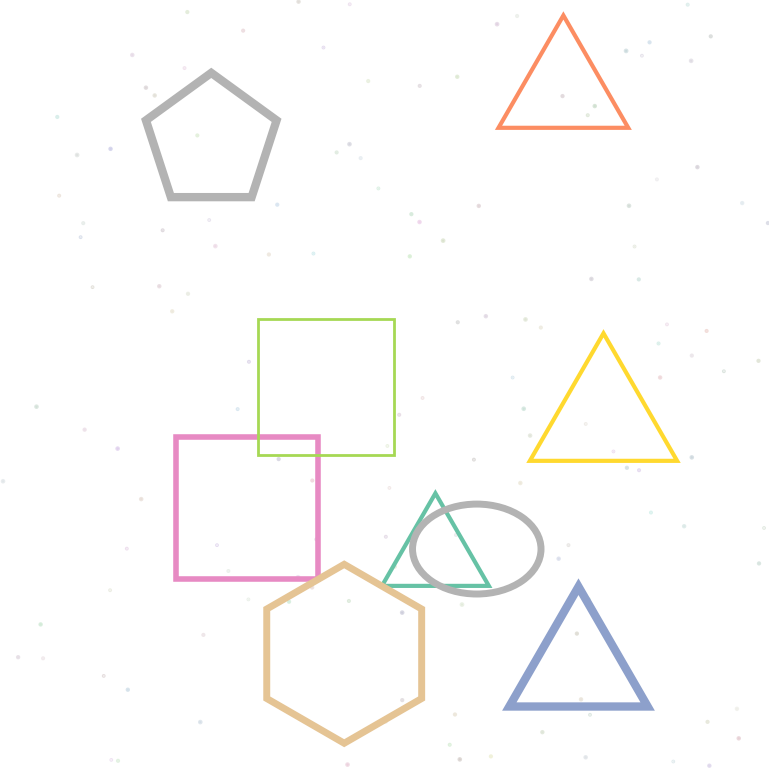[{"shape": "triangle", "thickness": 1.5, "radius": 0.4, "center": [0.565, 0.279]}, {"shape": "triangle", "thickness": 1.5, "radius": 0.49, "center": [0.732, 0.883]}, {"shape": "triangle", "thickness": 3, "radius": 0.52, "center": [0.751, 0.134]}, {"shape": "square", "thickness": 2, "radius": 0.46, "center": [0.321, 0.34]}, {"shape": "square", "thickness": 1, "radius": 0.44, "center": [0.423, 0.497]}, {"shape": "triangle", "thickness": 1.5, "radius": 0.55, "center": [0.784, 0.457]}, {"shape": "hexagon", "thickness": 2.5, "radius": 0.58, "center": [0.447, 0.151]}, {"shape": "pentagon", "thickness": 3, "radius": 0.45, "center": [0.274, 0.816]}, {"shape": "oval", "thickness": 2.5, "radius": 0.42, "center": [0.619, 0.287]}]